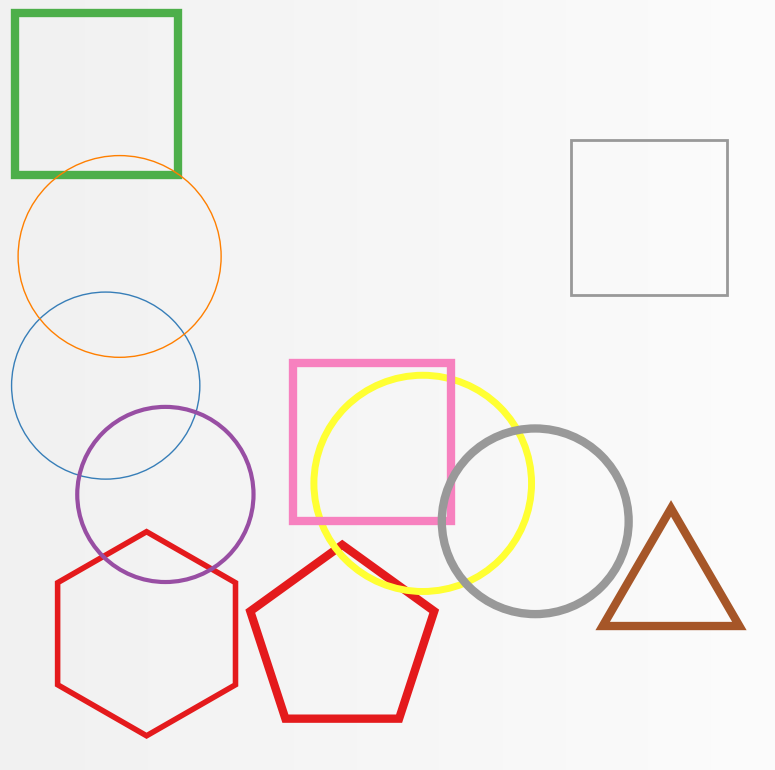[{"shape": "pentagon", "thickness": 3, "radius": 0.62, "center": [0.442, 0.168]}, {"shape": "hexagon", "thickness": 2, "radius": 0.66, "center": [0.189, 0.177]}, {"shape": "circle", "thickness": 0.5, "radius": 0.61, "center": [0.136, 0.499]}, {"shape": "square", "thickness": 3, "radius": 0.53, "center": [0.124, 0.878]}, {"shape": "circle", "thickness": 1.5, "radius": 0.57, "center": [0.213, 0.358]}, {"shape": "circle", "thickness": 0.5, "radius": 0.65, "center": [0.154, 0.667]}, {"shape": "circle", "thickness": 2.5, "radius": 0.7, "center": [0.545, 0.372]}, {"shape": "triangle", "thickness": 3, "radius": 0.51, "center": [0.866, 0.238]}, {"shape": "square", "thickness": 3, "radius": 0.51, "center": [0.48, 0.426]}, {"shape": "square", "thickness": 1, "radius": 0.5, "center": [0.837, 0.717]}, {"shape": "circle", "thickness": 3, "radius": 0.6, "center": [0.691, 0.323]}]